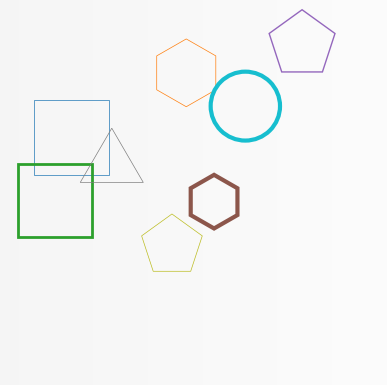[{"shape": "square", "thickness": 0.5, "radius": 0.48, "center": [0.183, 0.643]}, {"shape": "hexagon", "thickness": 0.5, "radius": 0.44, "center": [0.481, 0.811]}, {"shape": "square", "thickness": 2, "radius": 0.47, "center": [0.142, 0.479]}, {"shape": "pentagon", "thickness": 1, "radius": 0.45, "center": [0.78, 0.885]}, {"shape": "hexagon", "thickness": 3, "radius": 0.35, "center": [0.552, 0.476]}, {"shape": "triangle", "thickness": 0.5, "radius": 0.47, "center": [0.288, 0.573]}, {"shape": "pentagon", "thickness": 0.5, "radius": 0.41, "center": [0.444, 0.362]}, {"shape": "circle", "thickness": 3, "radius": 0.45, "center": [0.633, 0.724]}]